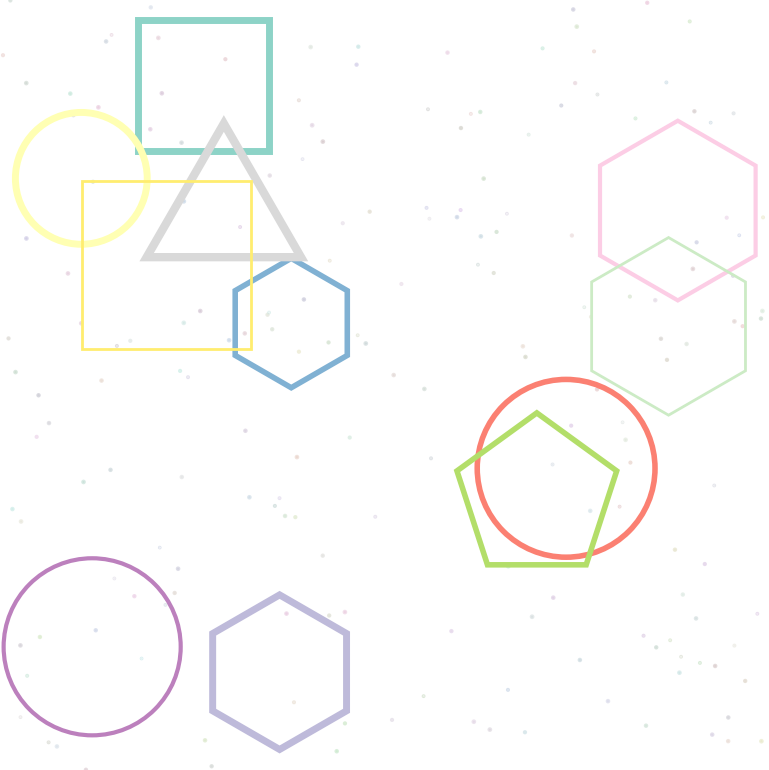[{"shape": "square", "thickness": 2.5, "radius": 0.42, "center": [0.264, 0.889]}, {"shape": "circle", "thickness": 2.5, "radius": 0.43, "center": [0.106, 0.768]}, {"shape": "hexagon", "thickness": 2.5, "radius": 0.5, "center": [0.363, 0.127]}, {"shape": "circle", "thickness": 2, "radius": 0.58, "center": [0.735, 0.392]}, {"shape": "hexagon", "thickness": 2, "radius": 0.42, "center": [0.378, 0.581]}, {"shape": "pentagon", "thickness": 2, "radius": 0.55, "center": [0.697, 0.355]}, {"shape": "hexagon", "thickness": 1.5, "radius": 0.58, "center": [0.88, 0.727]}, {"shape": "triangle", "thickness": 3, "radius": 0.58, "center": [0.291, 0.724]}, {"shape": "circle", "thickness": 1.5, "radius": 0.57, "center": [0.12, 0.16]}, {"shape": "hexagon", "thickness": 1, "radius": 0.58, "center": [0.868, 0.576]}, {"shape": "square", "thickness": 1, "radius": 0.55, "center": [0.216, 0.656]}]